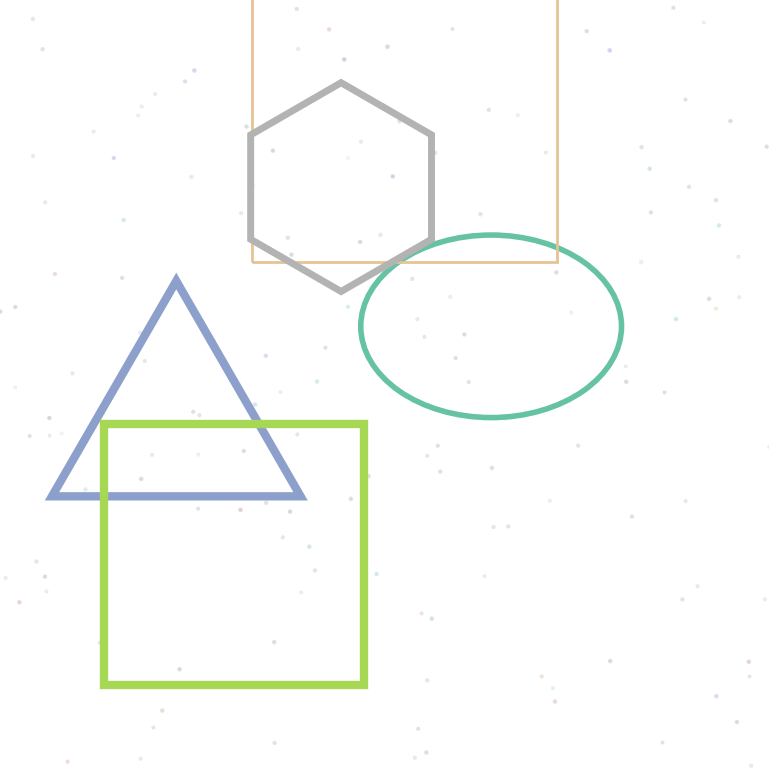[{"shape": "oval", "thickness": 2, "radius": 0.85, "center": [0.638, 0.576]}, {"shape": "triangle", "thickness": 3, "radius": 0.93, "center": [0.229, 0.449]}, {"shape": "square", "thickness": 3, "radius": 0.85, "center": [0.304, 0.28]}, {"shape": "square", "thickness": 1, "radius": 0.99, "center": [0.525, 0.858]}, {"shape": "hexagon", "thickness": 2.5, "radius": 0.68, "center": [0.443, 0.757]}]